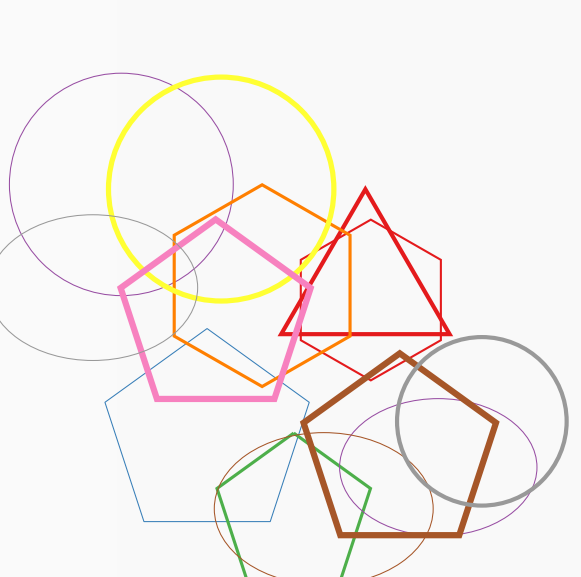[{"shape": "hexagon", "thickness": 1, "radius": 0.7, "center": [0.638, 0.48]}, {"shape": "triangle", "thickness": 2, "radius": 0.84, "center": [0.629, 0.504]}, {"shape": "pentagon", "thickness": 0.5, "radius": 0.92, "center": [0.356, 0.245]}, {"shape": "pentagon", "thickness": 1.5, "radius": 0.69, "center": [0.505, 0.11]}, {"shape": "oval", "thickness": 0.5, "radius": 0.85, "center": [0.754, 0.19]}, {"shape": "circle", "thickness": 0.5, "radius": 0.96, "center": [0.209, 0.68]}, {"shape": "hexagon", "thickness": 1.5, "radius": 0.87, "center": [0.451, 0.504]}, {"shape": "circle", "thickness": 2.5, "radius": 0.97, "center": [0.381, 0.672]}, {"shape": "pentagon", "thickness": 3, "radius": 0.87, "center": [0.688, 0.213]}, {"shape": "oval", "thickness": 0.5, "radius": 0.94, "center": [0.557, 0.118]}, {"shape": "pentagon", "thickness": 3, "radius": 0.86, "center": [0.371, 0.447]}, {"shape": "oval", "thickness": 0.5, "radius": 0.9, "center": [0.16, 0.501]}, {"shape": "circle", "thickness": 2, "radius": 0.73, "center": [0.829, 0.27]}]